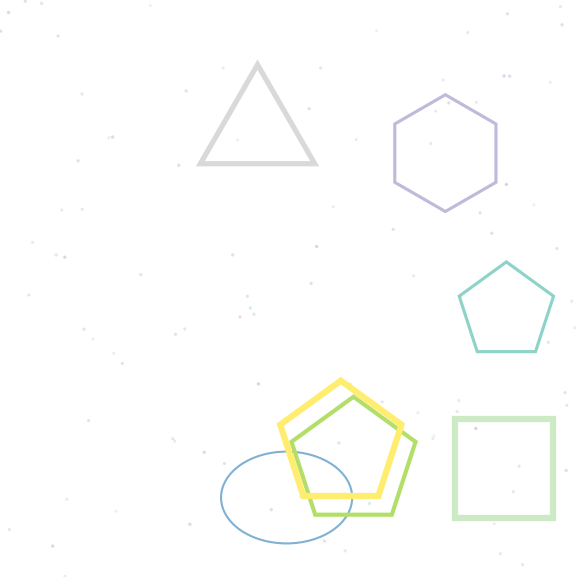[{"shape": "pentagon", "thickness": 1.5, "radius": 0.43, "center": [0.877, 0.46]}, {"shape": "hexagon", "thickness": 1.5, "radius": 0.51, "center": [0.771, 0.734]}, {"shape": "oval", "thickness": 1, "radius": 0.57, "center": [0.496, 0.138]}, {"shape": "pentagon", "thickness": 2, "radius": 0.56, "center": [0.612, 0.199]}, {"shape": "triangle", "thickness": 2.5, "radius": 0.57, "center": [0.446, 0.773]}, {"shape": "square", "thickness": 3, "radius": 0.43, "center": [0.873, 0.188]}, {"shape": "pentagon", "thickness": 3, "radius": 0.55, "center": [0.59, 0.23]}]